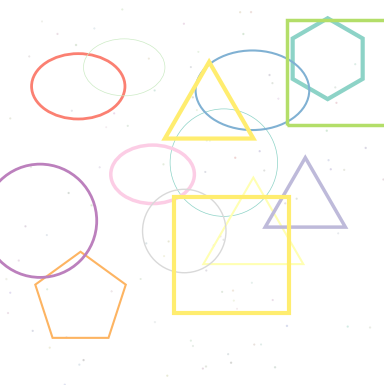[{"shape": "circle", "thickness": 0.5, "radius": 0.7, "center": [0.581, 0.578]}, {"shape": "hexagon", "thickness": 3, "radius": 0.52, "center": [0.851, 0.848]}, {"shape": "triangle", "thickness": 1.5, "radius": 0.75, "center": [0.658, 0.389]}, {"shape": "triangle", "thickness": 2.5, "radius": 0.6, "center": [0.793, 0.47]}, {"shape": "oval", "thickness": 2, "radius": 0.61, "center": [0.203, 0.776]}, {"shape": "oval", "thickness": 1.5, "radius": 0.74, "center": [0.656, 0.766]}, {"shape": "pentagon", "thickness": 1.5, "radius": 0.62, "center": [0.209, 0.222]}, {"shape": "square", "thickness": 2.5, "radius": 0.69, "center": [0.882, 0.812]}, {"shape": "oval", "thickness": 2.5, "radius": 0.54, "center": [0.396, 0.547]}, {"shape": "circle", "thickness": 1, "radius": 0.54, "center": [0.479, 0.4]}, {"shape": "circle", "thickness": 2, "radius": 0.74, "center": [0.104, 0.427]}, {"shape": "oval", "thickness": 0.5, "radius": 0.53, "center": [0.323, 0.825]}, {"shape": "triangle", "thickness": 3, "radius": 0.66, "center": [0.543, 0.707]}, {"shape": "square", "thickness": 3, "radius": 0.75, "center": [0.602, 0.338]}]